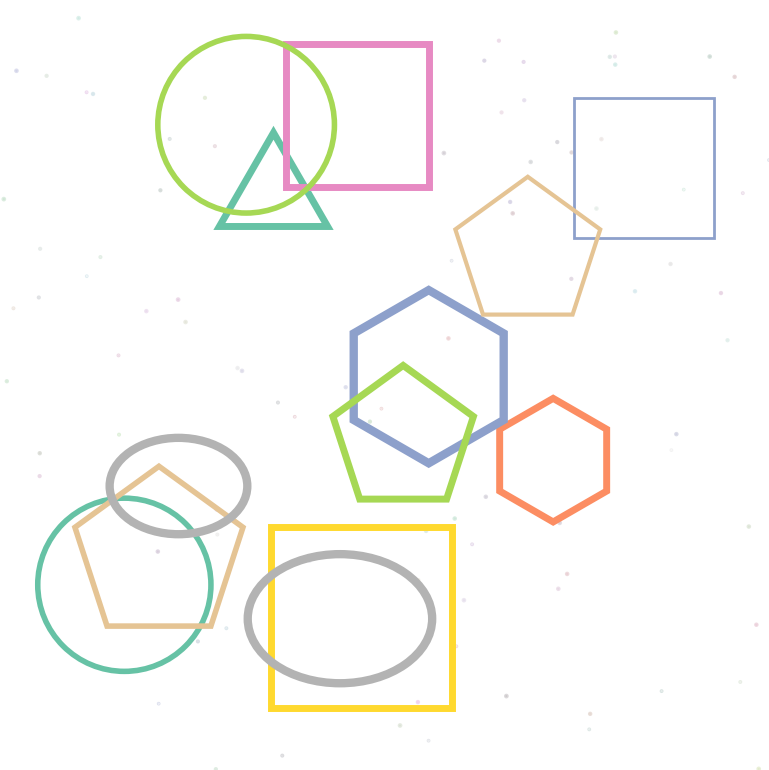[{"shape": "circle", "thickness": 2, "radius": 0.56, "center": [0.161, 0.241]}, {"shape": "triangle", "thickness": 2.5, "radius": 0.41, "center": [0.355, 0.746]}, {"shape": "hexagon", "thickness": 2.5, "radius": 0.4, "center": [0.718, 0.402]}, {"shape": "square", "thickness": 1, "radius": 0.45, "center": [0.836, 0.782]}, {"shape": "hexagon", "thickness": 3, "radius": 0.56, "center": [0.557, 0.511]}, {"shape": "square", "thickness": 2.5, "radius": 0.46, "center": [0.465, 0.85]}, {"shape": "circle", "thickness": 2, "radius": 0.57, "center": [0.32, 0.838]}, {"shape": "pentagon", "thickness": 2.5, "radius": 0.48, "center": [0.524, 0.429]}, {"shape": "square", "thickness": 2.5, "radius": 0.59, "center": [0.469, 0.198]}, {"shape": "pentagon", "thickness": 2, "radius": 0.57, "center": [0.206, 0.28]}, {"shape": "pentagon", "thickness": 1.5, "radius": 0.49, "center": [0.685, 0.671]}, {"shape": "oval", "thickness": 3, "radius": 0.6, "center": [0.441, 0.196]}, {"shape": "oval", "thickness": 3, "radius": 0.45, "center": [0.232, 0.369]}]